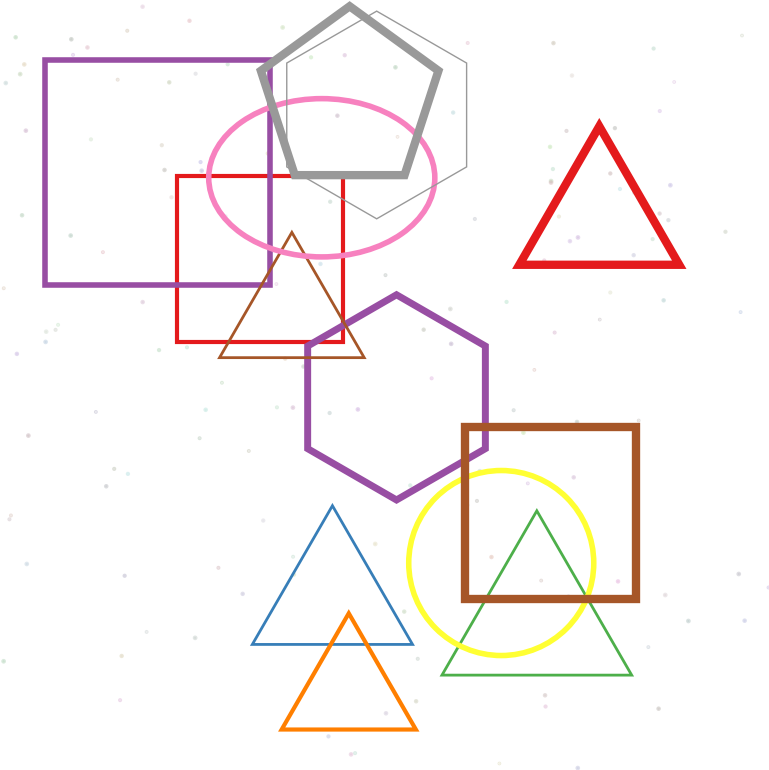[{"shape": "square", "thickness": 1.5, "radius": 0.54, "center": [0.337, 0.664]}, {"shape": "triangle", "thickness": 3, "radius": 0.6, "center": [0.778, 0.716]}, {"shape": "triangle", "thickness": 1, "radius": 0.6, "center": [0.432, 0.223]}, {"shape": "triangle", "thickness": 1, "radius": 0.71, "center": [0.697, 0.194]}, {"shape": "square", "thickness": 2, "radius": 0.73, "center": [0.204, 0.775]}, {"shape": "hexagon", "thickness": 2.5, "radius": 0.67, "center": [0.515, 0.484]}, {"shape": "triangle", "thickness": 1.5, "radius": 0.5, "center": [0.453, 0.103]}, {"shape": "circle", "thickness": 2, "radius": 0.6, "center": [0.651, 0.269]}, {"shape": "triangle", "thickness": 1, "radius": 0.54, "center": [0.379, 0.59]}, {"shape": "square", "thickness": 3, "radius": 0.56, "center": [0.715, 0.334]}, {"shape": "oval", "thickness": 2, "radius": 0.73, "center": [0.418, 0.769]}, {"shape": "hexagon", "thickness": 0.5, "radius": 0.67, "center": [0.489, 0.851]}, {"shape": "pentagon", "thickness": 3, "radius": 0.61, "center": [0.454, 0.871]}]